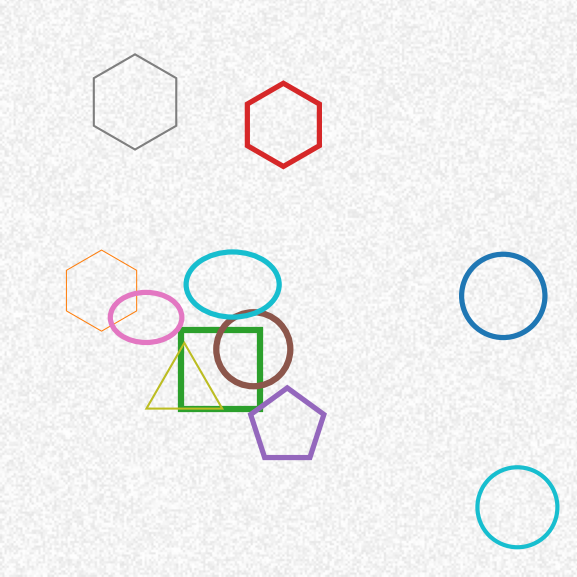[{"shape": "circle", "thickness": 2.5, "radius": 0.36, "center": [0.871, 0.487]}, {"shape": "hexagon", "thickness": 0.5, "radius": 0.35, "center": [0.176, 0.496]}, {"shape": "square", "thickness": 3, "radius": 0.34, "center": [0.382, 0.36]}, {"shape": "hexagon", "thickness": 2.5, "radius": 0.36, "center": [0.491, 0.783]}, {"shape": "pentagon", "thickness": 2.5, "radius": 0.33, "center": [0.497, 0.261]}, {"shape": "circle", "thickness": 3, "radius": 0.32, "center": [0.439, 0.394]}, {"shape": "oval", "thickness": 2.5, "radius": 0.31, "center": [0.253, 0.449]}, {"shape": "hexagon", "thickness": 1, "radius": 0.41, "center": [0.234, 0.823]}, {"shape": "triangle", "thickness": 1, "radius": 0.38, "center": [0.319, 0.329]}, {"shape": "oval", "thickness": 2.5, "radius": 0.4, "center": [0.403, 0.506]}, {"shape": "circle", "thickness": 2, "radius": 0.35, "center": [0.896, 0.121]}]